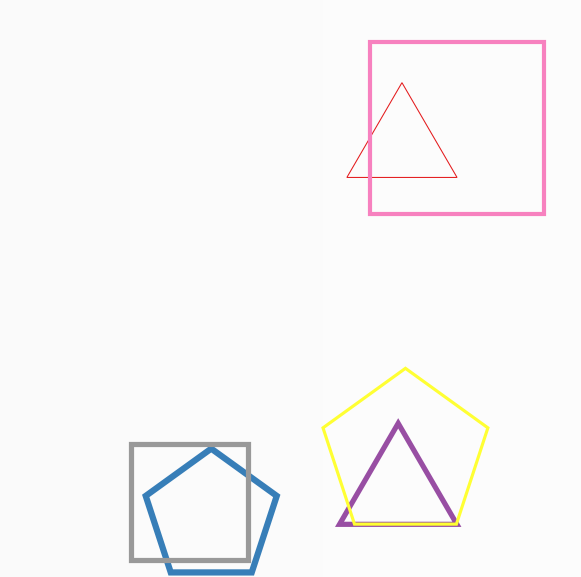[{"shape": "triangle", "thickness": 0.5, "radius": 0.55, "center": [0.692, 0.747]}, {"shape": "pentagon", "thickness": 3, "radius": 0.59, "center": [0.363, 0.104]}, {"shape": "triangle", "thickness": 2.5, "radius": 0.58, "center": [0.685, 0.15]}, {"shape": "pentagon", "thickness": 1.5, "radius": 0.75, "center": [0.698, 0.212]}, {"shape": "square", "thickness": 2, "radius": 0.75, "center": [0.786, 0.777]}, {"shape": "square", "thickness": 2.5, "radius": 0.5, "center": [0.327, 0.13]}]